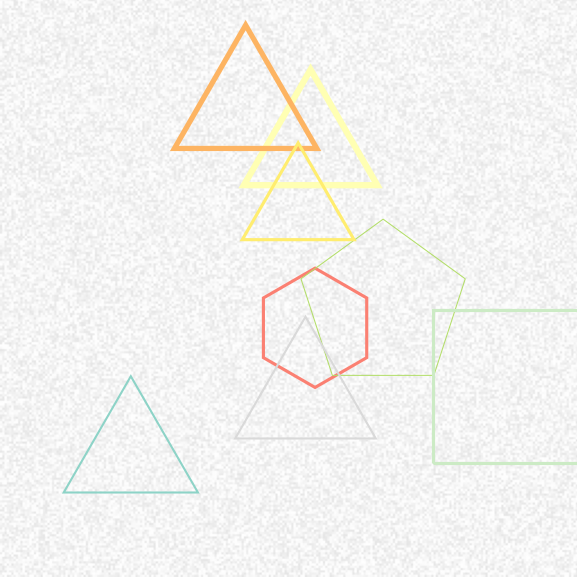[{"shape": "triangle", "thickness": 1, "radius": 0.67, "center": [0.227, 0.213]}, {"shape": "triangle", "thickness": 3, "radius": 0.67, "center": [0.538, 0.745]}, {"shape": "hexagon", "thickness": 1.5, "radius": 0.52, "center": [0.546, 0.432]}, {"shape": "triangle", "thickness": 2.5, "radius": 0.71, "center": [0.425, 0.813]}, {"shape": "pentagon", "thickness": 0.5, "radius": 0.75, "center": [0.663, 0.47]}, {"shape": "triangle", "thickness": 1, "radius": 0.7, "center": [0.529, 0.31]}, {"shape": "square", "thickness": 1.5, "radius": 0.66, "center": [0.883, 0.33]}, {"shape": "triangle", "thickness": 1.5, "radius": 0.56, "center": [0.516, 0.64]}]